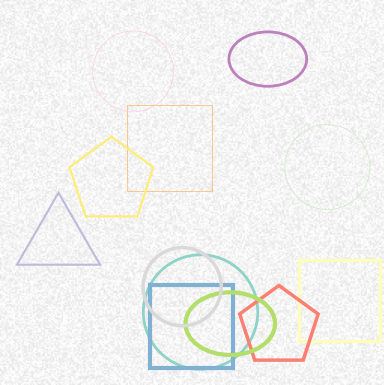[{"shape": "circle", "thickness": 2, "radius": 0.74, "center": [0.521, 0.19]}, {"shape": "square", "thickness": 2, "radius": 0.52, "center": [0.881, 0.22]}, {"shape": "triangle", "thickness": 1.5, "radius": 0.62, "center": [0.152, 0.375]}, {"shape": "pentagon", "thickness": 2.5, "radius": 0.54, "center": [0.725, 0.151]}, {"shape": "square", "thickness": 3, "radius": 0.54, "center": [0.497, 0.151]}, {"shape": "square", "thickness": 0.5, "radius": 0.55, "center": [0.441, 0.616]}, {"shape": "oval", "thickness": 3, "radius": 0.58, "center": [0.598, 0.159]}, {"shape": "circle", "thickness": 0.5, "radius": 0.53, "center": [0.346, 0.815]}, {"shape": "circle", "thickness": 2.5, "radius": 0.51, "center": [0.473, 0.255]}, {"shape": "oval", "thickness": 2, "radius": 0.5, "center": [0.696, 0.847]}, {"shape": "circle", "thickness": 0.5, "radius": 0.55, "center": [0.85, 0.566]}, {"shape": "pentagon", "thickness": 1.5, "radius": 0.57, "center": [0.289, 0.53]}]